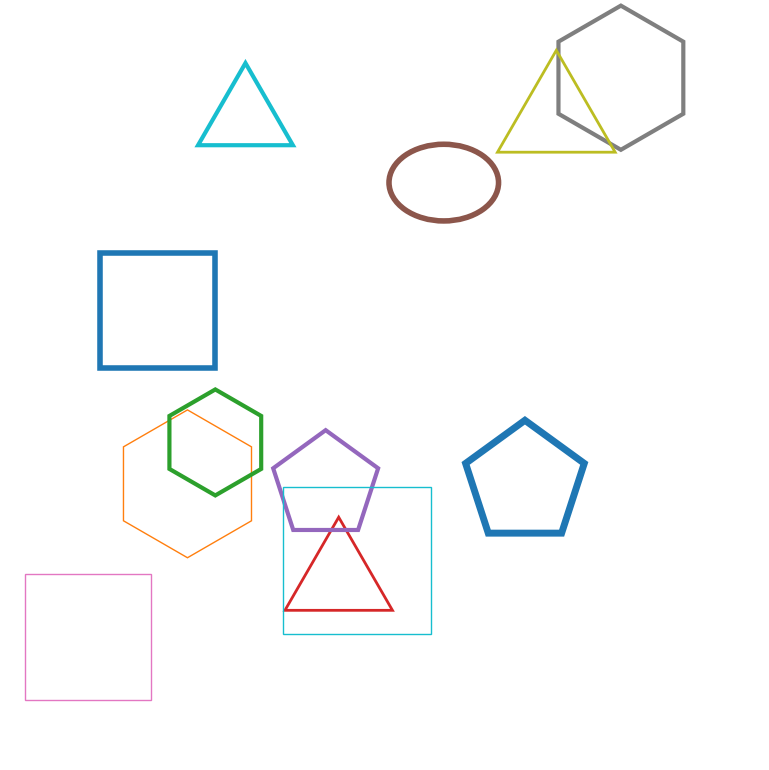[{"shape": "square", "thickness": 2, "radius": 0.37, "center": [0.204, 0.597]}, {"shape": "pentagon", "thickness": 2.5, "radius": 0.41, "center": [0.682, 0.373]}, {"shape": "hexagon", "thickness": 0.5, "radius": 0.48, "center": [0.243, 0.372]}, {"shape": "hexagon", "thickness": 1.5, "radius": 0.34, "center": [0.28, 0.425]}, {"shape": "triangle", "thickness": 1, "radius": 0.4, "center": [0.44, 0.248]}, {"shape": "pentagon", "thickness": 1.5, "radius": 0.36, "center": [0.423, 0.37]}, {"shape": "oval", "thickness": 2, "radius": 0.36, "center": [0.576, 0.763]}, {"shape": "square", "thickness": 0.5, "radius": 0.41, "center": [0.114, 0.173]}, {"shape": "hexagon", "thickness": 1.5, "radius": 0.47, "center": [0.806, 0.899]}, {"shape": "triangle", "thickness": 1, "radius": 0.44, "center": [0.722, 0.846]}, {"shape": "square", "thickness": 0.5, "radius": 0.48, "center": [0.464, 0.272]}, {"shape": "triangle", "thickness": 1.5, "radius": 0.36, "center": [0.319, 0.847]}]